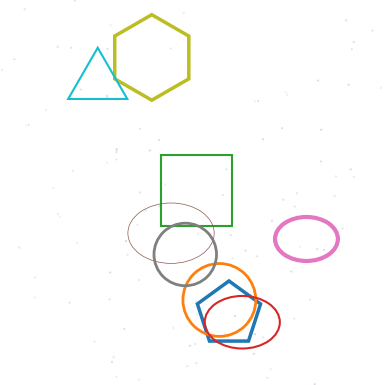[{"shape": "pentagon", "thickness": 2.5, "radius": 0.43, "center": [0.595, 0.184]}, {"shape": "circle", "thickness": 2, "radius": 0.47, "center": [0.57, 0.221]}, {"shape": "square", "thickness": 1.5, "radius": 0.46, "center": [0.511, 0.505]}, {"shape": "oval", "thickness": 1.5, "radius": 0.49, "center": [0.629, 0.163]}, {"shape": "oval", "thickness": 0.5, "radius": 0.56, "center": [0.444, 0.394]}, {"shape": "oval", "thickness": 3, "radius": 0.41, "center": [0.796, 0.379]}, {"shape": "circle", "thickness": 2, "radius": 0.41, "center": [0.481, 0.339]}, {"shape": "hexagon", "thickness": 2.5, "radius": 0.56, "center": [0.394, 0.851]}, {"shape": "triangle", "thickness": 1.5, "radius": 0.44, "center": [0.254, 0.787]}]